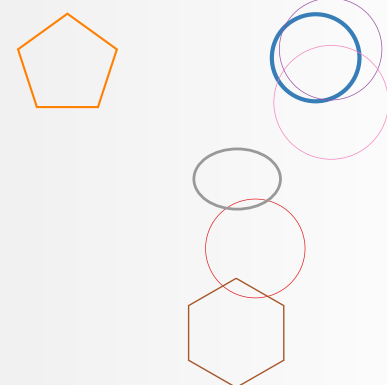[{"shape": "circle", "thickness": 0.5, "radius": 0.64, "center": [0.659, 0.355]}, {"shape": "circle", "thickness": 3, "radius": 0.57, "center": [0.815, 0.85]}, {"shape": "circle", "thickness": 0.5, "radius": 0.66, "center": [0.853, 0.872]}, {"shape": "pentagon", "thickness": 1.5, "radius": 0.67, "center": [0.174, 0.83]}, {"shape": "hexagon", "thickness": 1, "radius": 0.71, "center": [0.61, 0.135]}, {"shape": "circle", "thickness": 0.5, "radius": 0.74, "center": [0.855, 0.734]}, {"shape": "oval", "thickness": 2, "radius": 0.56, "center": [0.612, 0.535]}]